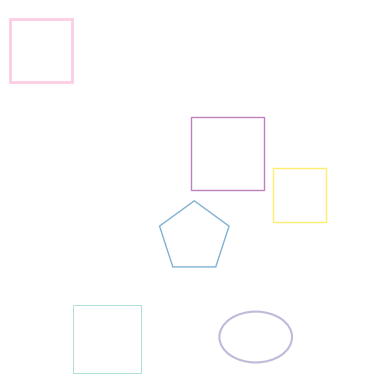[{"shape": "square", "thickness": 0.5, "radius": 0.44, "center": [0.278, 0.119]}, {"shape": "oval", "thickness": 1.5, "radius": 0.47, "center": [0.664, 0.125]}, {"shape": "pentagon", "thickness": 1, "radius": 0.47, "center": [0.505, 0.383]}, {"shape": "square", "thickness": 2, "radius": 0.41, "center": [0.107, 0.868]}, {"shape": "square", "thickness": 1, "radius": 0.47, "center": [0.592, 0.602]}, {"shape": "square", "thickness": 1, "radius": 0.35, "center": [0.777, 0.494]}]